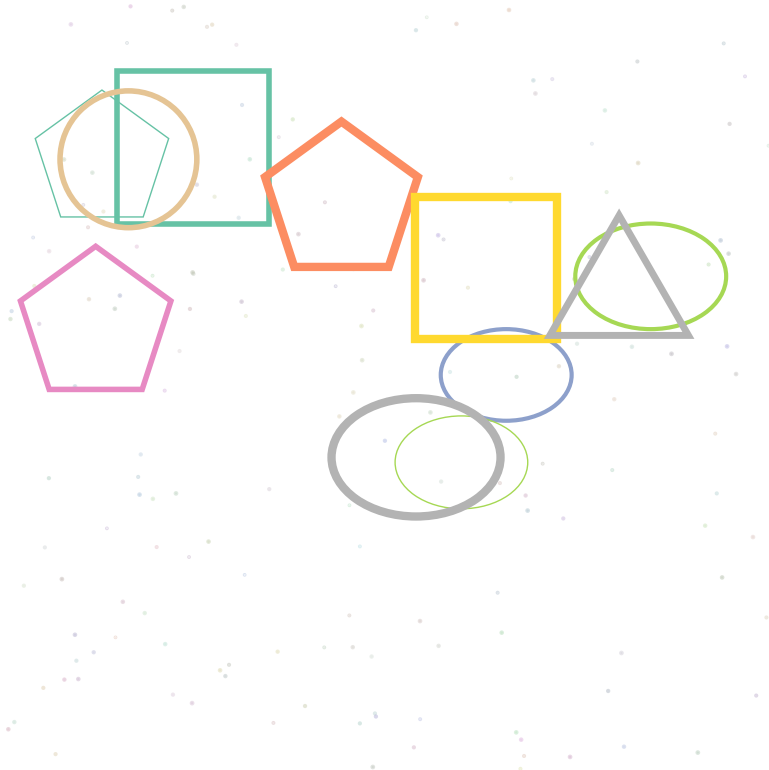[{"shape": "square", "thickness": 2, "radius": 0.5, "center": [0.251, 0.809]}, {"shape": "pentagon", "thickness": 0.5, "radius": 0.46, "center": [0.132, 0.792]}, {"shape": "pentagon", "thickness": 3, "radius": 0.52, "center": [0.443, 0.738]}, {"shape": "oval", "thickness": 1.5, "radius": 0.42, "center": [0.657, 0.513]}, {"shape": "pentagon", "thickness": 2, "radius": 0.51, "center": [0.124, 0.577]}, {"shape": "oval", "thickness": 0.5, "radius": 0.43, "center": [0.599, 0.4]}, {"shape": "oval", "thickness": 1.5, "radius": 0.49, "center": [0.845, 0.641]}, {"shape": "square", "thickness": 3, "radius": 0.46, "center": [0.631, 0.652]}, {"shape": "circle", "thickness": 2, "radius": 0.44, "center": [0.167, 0.793]}, {"shape": "triangle", "thickness": 2.5, "radius": 0.52, "center": [0.804, 0.616]}, {"shape": "oval", "thickness": 3, "radius": 0.55, "center": [0.54, 0.406]}]